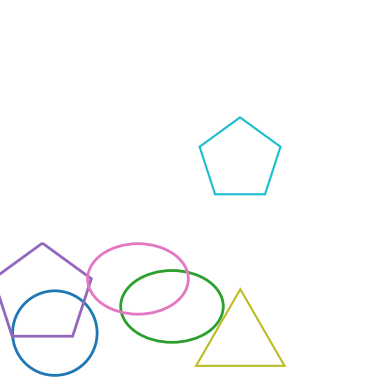[{"shape": "circle", "thickness": 2, "radius": 0.55, "center": [0.142, 0.135]}, {"shape": "oval", "thickness": 2, "radius": 0.67, "center": [0.447, 0.204]}, {"shape": "pentagon", "thickness": 2, "radius": 0.67, "center": [0.11, 0.235]}, {"shape": "oval", "thickness": 2, "radius": 0.65, "center": [0.358, 0.275]}, {"shape": "triangle", "thickness": 1.5, "radius": 0.66, "center": [0.624, 0.116]}, {"shape": "pentagon", "thickness": 1.5, "radius": 0.55, "center": [0.624, 0.585]}]